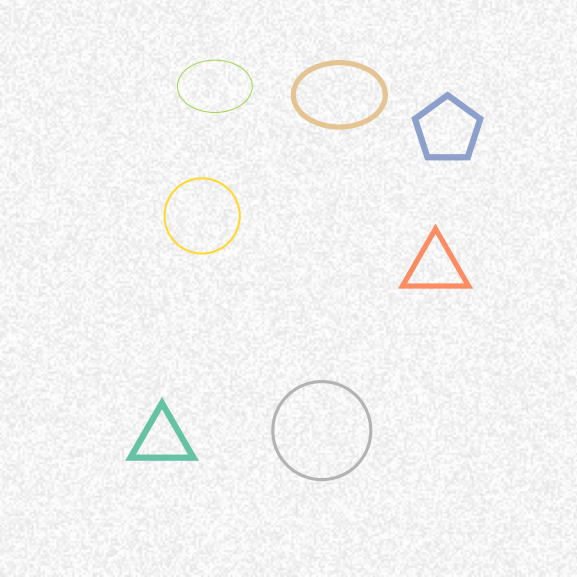[{"shape": "triangle", "thickness": 3, "radius": 0.31, "center": [0.28, 0.238]}, {"shape": "triangle", "thickness": 2.5, "radius": 0.33, "center": [0.754, 0.537]}, {"shape": "pentagon", "thickness": 3, "radius": 0.3, "center": [0.775, 0.775]}, {"shape": "oval", "thickness": 0.5, "radius": 0.32, "center": [0.372, 0.85]}, {"shape": "circle", "thickness": 1, "radius": 0.33, "center": [0.35, 0.625]}, {"shape": "oval", "thickness": 2.5, "radius": 0.4, "center": [0.588, 0.835]}, {"shape": "circle", "thickness": 1.5, "radius": 0.42, "center": [0.557, 0.254]}]